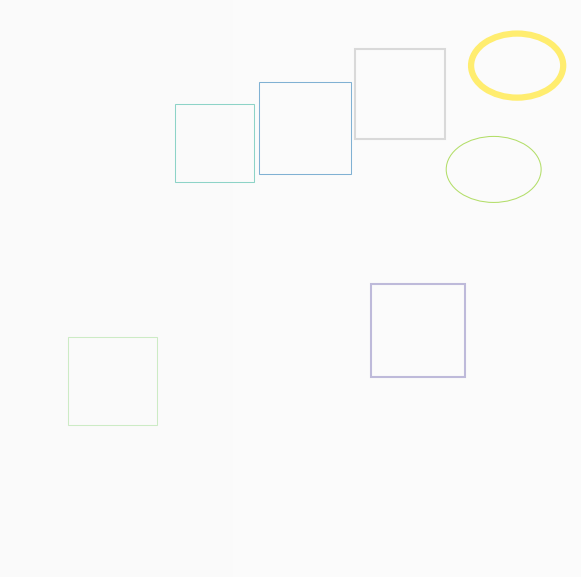[{"shape": "square", "thickness": 0.5, "radius": 0.34, "center": [0.369, 0.752]}, {"shape": "square", "thickness": 1, "radius": 0.4, "center": [0.72, 0.427]}, {"shape": "square", "thickness": 0.5, "radius": 0.39, "center": [0.525, 0.778]}, {"shape": "oval", "thickness": 0.5, "radius": 0.41, "center": [0.849, 0.706]}, {"shape": "square", "thickness": 1, "radius": 0.39, "center": [0.688, 0.836]}, {"shape": "square", "thickness": 0.5, "radius": 0.38, "center": [0.193, 0.34]}, {"shape": "oval", "thickness": 3, "radius": 0.4, "center": [0.89, 0.886]}]